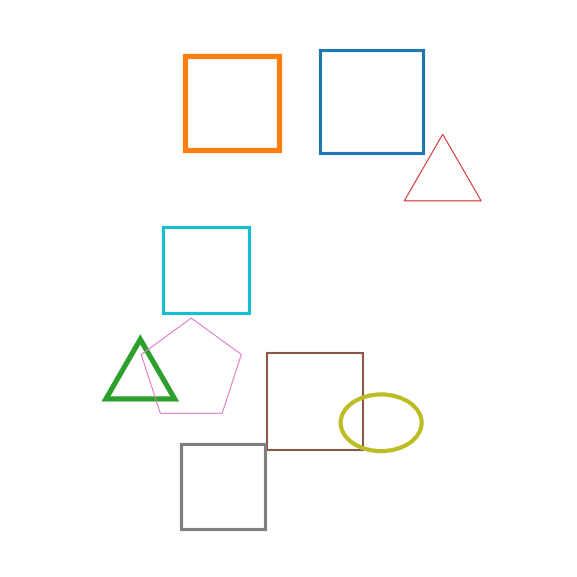[{"shape": "square", "thickness": 1.5, "radius": 0.45, "center": [0.643, 0.824]}, {"shape": "square", "thickness": 2.5, "radius": 0.4, "center": [0.401, 0.821]}, {"shape": "triangle", "thickness": 2.5, "radius": 0.34, "center": [0.243, 0.343]}, {"shape": "triangle", "thickness": 0.5, "radius": 0.38, "center": [0.767, 0.69]}, {"shape": "square", "thickness": 1, "radius": 0.42, "center": [0.545, 0.304]}, {"shape": "pentagon", "thickness": 0.5, "radius": 0.46, "center": [0.331, 0.357]}, {"shape": "square", "thickness": 1.5, "radius": 0.37, "center": [0.386, 0.157]}, {"shape": "oval", "thickness": 2, "radius": 0.35, "center": [0.66, 0.267]}, {"shape": "square", "thickness": 1.5, "radius": 0.37, "center": [0.356, 0.532]}]